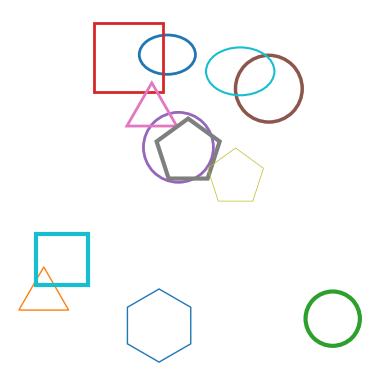[{"shape": "oval", "thickness": 2, "radius": 0.36, "center": [0.435, 0.858]}, {"shape": "hexagon", "thickness": 1, "radius": 0.47, "center": [0.413, 0.154]}, {"shape": "triangle", "thickness": 1, "radius": 0.37, "center": [0.114, 0.232]}, {"shape": "circle", "thickness": 3, "radius": 0.35, "center": [0.864, 0.172]}, {"shape": "square", "thickness": 2, "radius": 0.45, "center": [0.334, 0.852]}, {"shape": "circle", "thickness": 2, "radius": 0.45, "center": [0.463, 0.617]}, {"shape": "circle", "thickness": 2.5, "radius": 0.43, "center": [0.698, 0.77]}, {"shape": "triangle", "thickness": 2, "radius": 0.37, "center": [0.394, 0.71]}, {"shape": "pentagon", "thickness": 3, "radius": 0.43, "center": [0.489, 0.606]}, {"shape": "pentagon", "thickness": 0.5, "radius": 0.38, "center": [0.612, 0.539]}, {"shape": "square", "thickness": 3, "radius": 0.33, "center": [0.161, 0.326]}, {"shape": "oval", "thickness": 1.5, "radius": 0.44, "center": [0.624, 0.815]}]